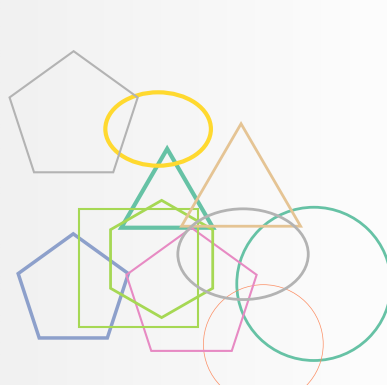[{"shape": "triangle", "thickness": 3, "radius": 0.68, "center": [0.431, 0.477]}, {"shape": "circle", "thickness": 2, "radius": 1.0, "center": [0.81, 0.263]}, {"shape": "circle", "thickness": 0.5, "radius": 0.77, "center": [0.68, 0.106]}, {"shape": "pentagon", "thickness": 2.5, "radius": 0.75, "center": [0.189, 0.243]}, {"shape": "pentagon", "thickness": 1.5, "radius": 0.88, "center": [0.494, 0.232]}, {"shape": "hexagon", "thickness": 2, "radius": 0.76, "center": [0.417, 0.327]}, {"shape": "square", "thickness": 1.5, "radius": 0.76, "center": [0.357, 0.303]}, {"shape": "oval", "thickness": 3, "radius": 0.68, "center": [0.408, 0.665]}, {"shape": "triangle", "thickness": 2, "radius": 0.89, "center": [0.622, 0.501]}, {"shape": "pentagon", "thickness": 1.5, "radius": 0.87, "center": [0.19, 0.693]}, {"shape": "oval", "thickness": 2, "radius": 0.84, "center": [0.627, 0.34]}]